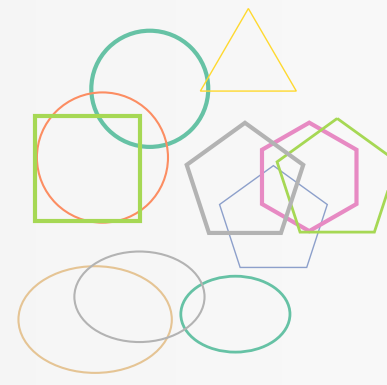[{"shape": "oval", "thickness": 2, "radius": 0.7, "center": [0.607, 0.184]}, {"shape": "circle", "thickness": 3, "radius": 0.75, "center": [0.387, 0.769]}, {"shape": "circle", "thickness": 1.5, "radius": 0.85, "center": [0.264, 0.591]}, {"shape": "pentagon", "thickness": 1, "radius": 0.73, "center": [0.706, 0.424]}, {"shape": "hexagon", "thickness": 3, "radius": 0.7, "center": [0.798, 0.541]}, {"shape": "pentagon", "thickness": 2, "radius": 0.82, "center": [0.87, 0.529]}, {"shape": "square", "thickness": 3, "radius": 0.68, "center": [0.226, 0.563]}, {"shape": "triangle", "thickness": 1, "radius": 0.71, "center": [0.641, 0.835]}, {"shape": "oval", "thickness": 1.5, "radius": 0.99, "center": [0.245, 0.17]}, {"shape": "oval", "thickness": 1.5, "radius": 0.84, "center": [0.36, 0.229]}, {"shape": "pentagon", "thickness": 3, "radius": 0.79, "center": [0.632, 0.523]}]